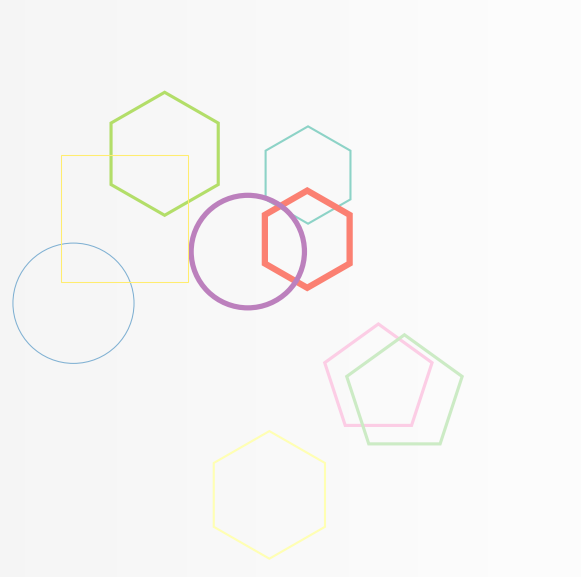[{"shape": "hexagon", "thickness": 1, "radius": 0.42, "center": [0.53, 0.696]}, {"shape": "hexagon", "thickness": 1, "radius": 0.55, "center": [0.463, 0.142]}, {"shape": "hexagon", "thickness": 3, "radius": 0.42, "center": [0.529, 0.585]}, {"shape": "circle", "thickness": 0.5, "radius": 0.52, "center": [0.126, 0.474]}, {"shape": "hexagon", "thickness": 1.5, "radius": 0.53, "center": [0.283, 0.733]}, {"shape": "pentagon", "thickness": 1.5, "radius": 0.49, "center": [0.651, 0.341]}, {"shape": "circle", "thickness": 2.5, "radius": 0.49, "center": [0.426, 0.563]}, {"shape": "pentagon", "thickness": 1.5, "radius": 0.52, "center": [0.696, 0.315]}, {"shape": "square", "thickness": 0.5, "radius": 0.55, "center": [0.214, 0.62]}]